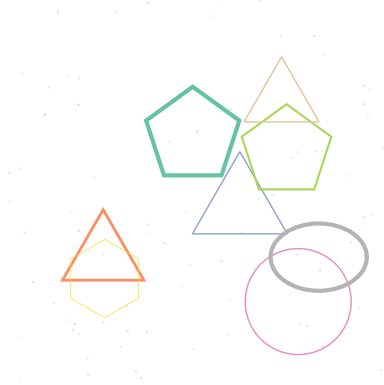[{"shape": "pentagon", "thickness": 3, "radius": 0.64, "center": [0.501, 0.647]}, {"shape": "triangle", "thickness": 2, "radius": 0.61, "center": [0.268, 0.333]}, {"shape": "triangle", "thickness": 1, "radius": 0.71, "center": [0.623, 0.464]}, {"shape": "circle", "thickness": 1, "radius": 0.69, "center": [0.775, 0.217]}, {"shape": "pentagon", "thickness": 1.5, "radius": 0.61, "center": [0.744, 0.607]}, {"shape": "hexagon", "thickness": 0.5, "radius": 0.51, "center": [0.272, 0.276]}, {"shape": "triangle", "thickness": 1, "radius": 0.56, "center": [0.731, 0.74]}, {"shape": "oval", "thickness": 3, "radius": 0.62, "center": [0.828, 0.332]}]